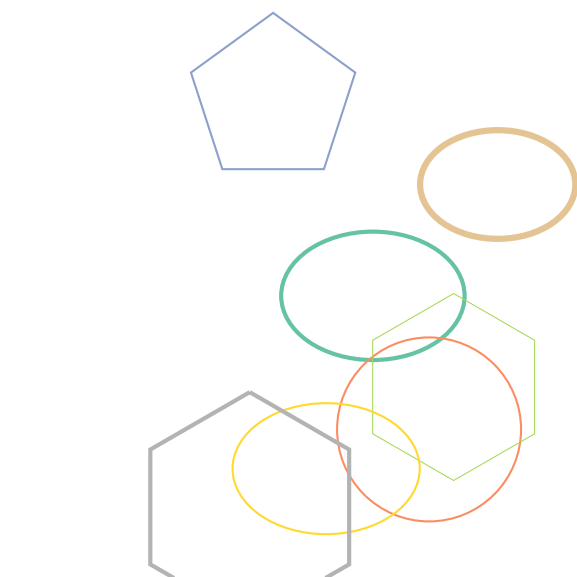[{"shape": "oval", "thickness": 2, "radius": 0.79, "center": [0.646, 0.487]}, {"shape": "circle", "thickness": 1, "radius": 0.8, "center": [0.743, 0.256]}, {"shape": "pentagon", "thickness": 1, "radius": 0.75, "center": [0.473, 0.827]}, {"shape": "hexagon", "thickness": 0.5, "radius": 0.81, "center": [0.786, 0.329]}, {"shape": "oval", "thickness": 1, "radius": 0.81, "center": [0.565, 0.188]}, {"shape": "oval", "thickness": 3, "radius": 0.67, "center": [0.862, 0.68]}, {"shape": "hexagon", "thickness": 2, "radius": 0.99, "center": [0.432, 0.121]}]